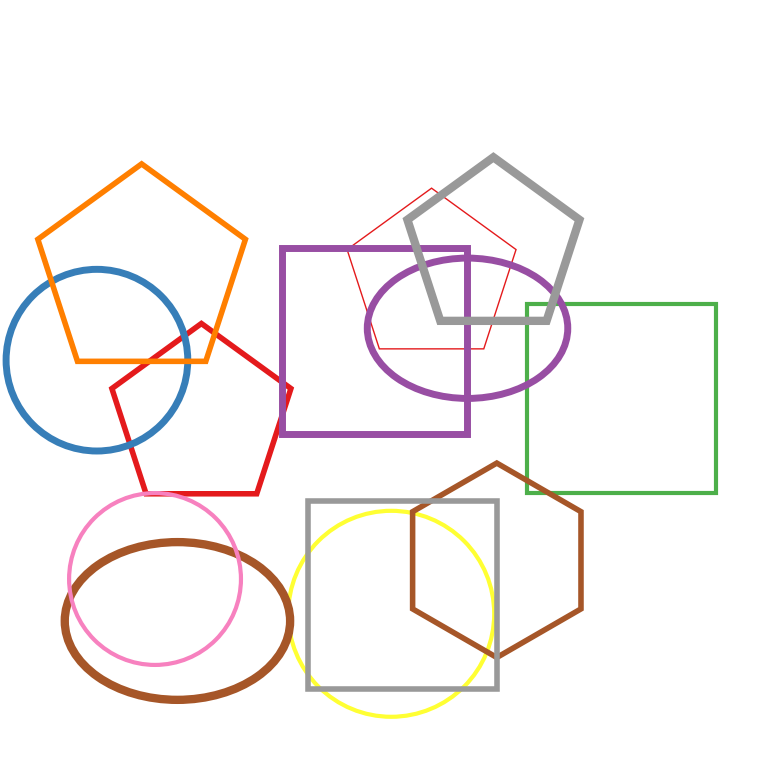[{"shape": "pentagon", "thickness": 2, "radius": 0.61, "center": [0.262, 0.458]}, {"shape": "pentagon", "thickness": 0.5, "radius": 0.58, "center": [0.56, 0.64]}, {"shape": "circle", "thickness": 2.5, "radius": 0.59, "center": [0.126, 0.532]}, {"shape": "square", "thickness": 1.5, "radius": 0.61, "center": [0.807, 0.482]}, {"shape": "square", "thickness": 2.5, "radius": 0.6, "center": [0.487, 0.557]}, {"shape": "oval", "thickness": 2.5, "radius": 0.65, "center": [0.607, 0.574]}, {"shape": "pentagon", "thickness": 2, "radius": 0.71, "center": [0.184, 0.645]}, {"shape": "circle", "thickness": 1.5, "radius": 0.67, "center": [0.508, 0.203]}, {"shape": "hexagon", "thickness": 2, "radius": 0.63, "center": [0.645, 0.272]}, {"shape": "oval", "thickness": 3, "radius": 0.73, "center": [0.23, 0.194]}, {"shape": "circle", "thickness": 1.5, "radius": 0.56, "center": [0.201, 0.248]}, {"shape": "pentagon", "thickness": 3, "radius": 0.59, "center": [0.641, 0.678]}, {"shape": "square", "thickness": 2, "radius": 0.61, "center": [0.523, 0.227]}]